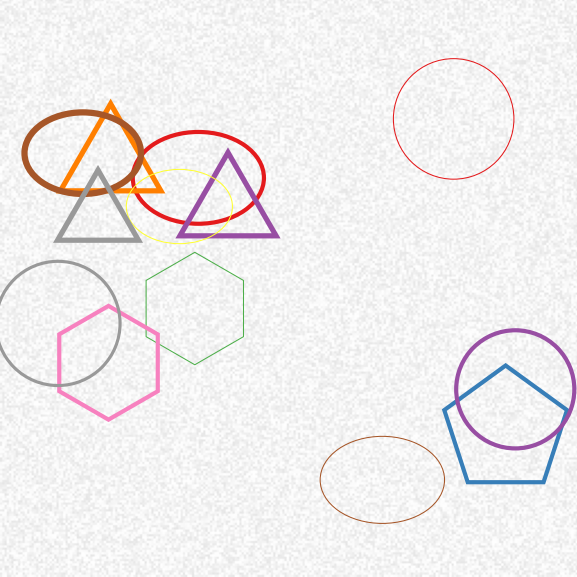[{"shape": "circle", "thickness": 0.5, "radius": 0.52, "center": [0.786, 0.793]}, {"shape": "oval", "thickness": 2, "radius": 0.57, "center": [0.343, 0.691]}, {"shape": "pentagon", "thickness": 2, "radius": 0.56, "center": [0.876, 0.255]}, {"shape": "hexagon", "thickness": 0.5, "radius": 0.49, "center": [0.337, 0.465]}, {"shape": "triangle", "thickness": 2.5, "radius": 0.48, "center": [0.395, 0.639]}, {"shape": "circle", "thickness": 2, "radius": 0.51, "center": [0.892, 0.325]}, {"shape": "triangle", "thickness": 2.5, "radius": 0.5, "center": [0.192, 0.719]}, {"shape": "oval", "thickness": 0.5, "radius": 0.46, "center": [0.311, 0.642]}, {"shape": "oval", "thickness": 0.5, "radius": 0.54, "center": [0.662, 0.168]}, {"shape": "oval", "thickness": 3, "radius": 0.5, "center": [0.143, 0.734]}, {"shape": "hexagon", "thickness": 2, "radius": 0.49, "center": [0.188, 0.371]}, {"shape": "circle", "thickness": 1.5, "radius": 0.54, "center": [0.1, 0.439]}, {"shape": "triangle", "thickness": 2.5, "radius": 0.4, "center": [0.17, 0.624]}]